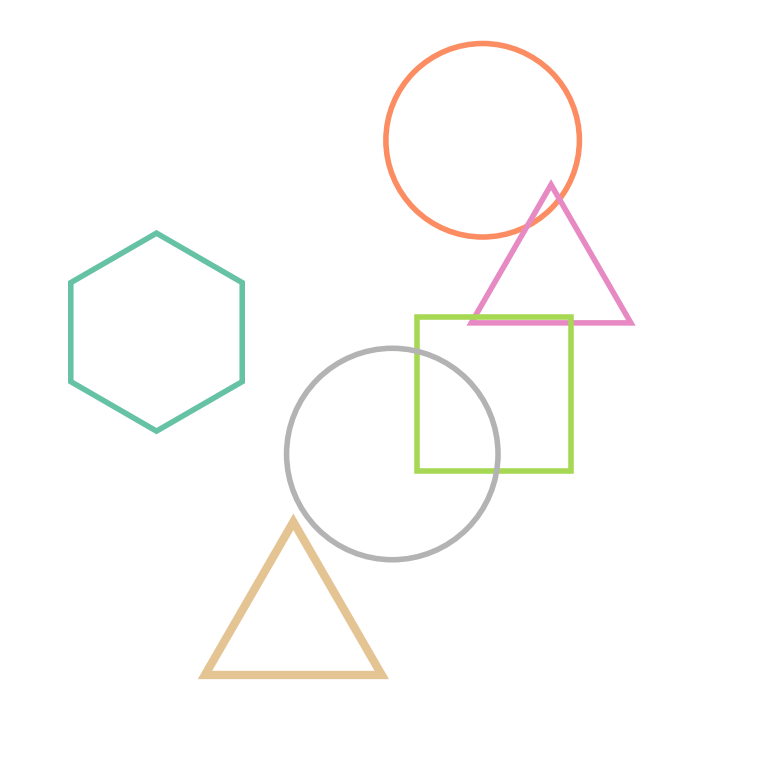[{"shape": "hexagon", "thickness": 2, "radius": 0.64, "center": [0.203, 0.569]}, {"shape": "circle", "thickness": 2, "radius": 0.63, "center": [0.627, 0.818]}, {"shape": "triangle", "thickness": 2, "radius": 0.6, "center": [0.716, 0.64]}, {"shape": "square", "thickness": 2, "radius": 0.5, "center": [0.641, 0.488]}, {"shape": "triangle", "thickness": 3, "radius": 0.66, "center": [0.381, 0.19]}, {"shape": "circle", "thickness": 2, "radius": 0.69, "center": [0.509, 0.41]}]